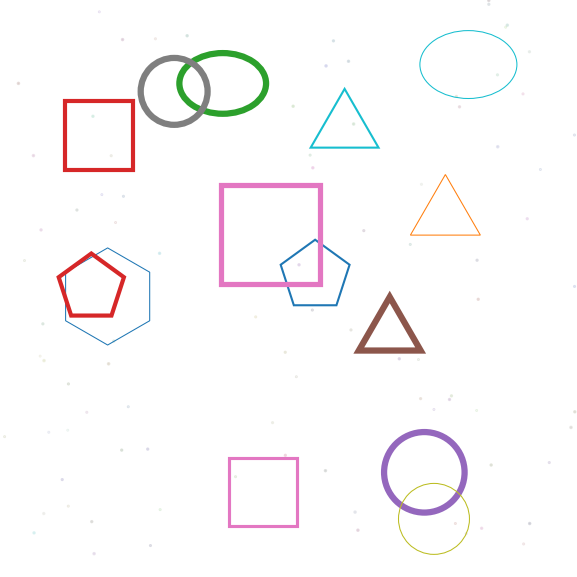[{"shape": "pentagon", "thickness": 1, "radius": 0.31, "center": [0.546, 0.521]}, {"shape": "hexagon", "thickness": 0.5, "radius": 0.42, "center": [0.186, 0.486]}, {"shape": "triangle", "thickness": 0.5, "radius": 0.35, "center": [0.771, 0.627]}, {"shape": "oval", "thickness": 3, "radius": 0.38, "center": [0.386, 0.855]}, {"shape": "pentagon", "thickness": 2, "radius": 0.3, "center": [0.158, 0.501]}, {"shape": "square", "thickness": 2, "radius": 0.3, "center": [0.172, 0.765]}, {"shape": "circle", "thickness": 3, "radius": 0.35, "center": [0.735, 0.181]}, {"shape": "triangle", "thickness": 3, "radius": 0.31, "center": [0.675, 0.423]}, {"shape": "square", "thickness": 1.5, "radius": 0.29, "center": [0.456, 0.147]}, {"shape": "square", "thickness": 2.5, "radius": 0.43, "center": [0.469, 0.593]}, {"shape": "circle", "thickness": 3, "radius": 0.29, "center": [0.302, 0.841]}, {"shape": "circle", "thickness": 0.5, "radius": 0.31, "center": [0.751, 0.101]}, {"shape": "triangle", "thickness": 1, "radius": 0.34, "center": [0.597, 0.777]}, {"shape": "oval", "thickness": 0.5, "radius": 0.42, "center": [0.811, 0.887]}]